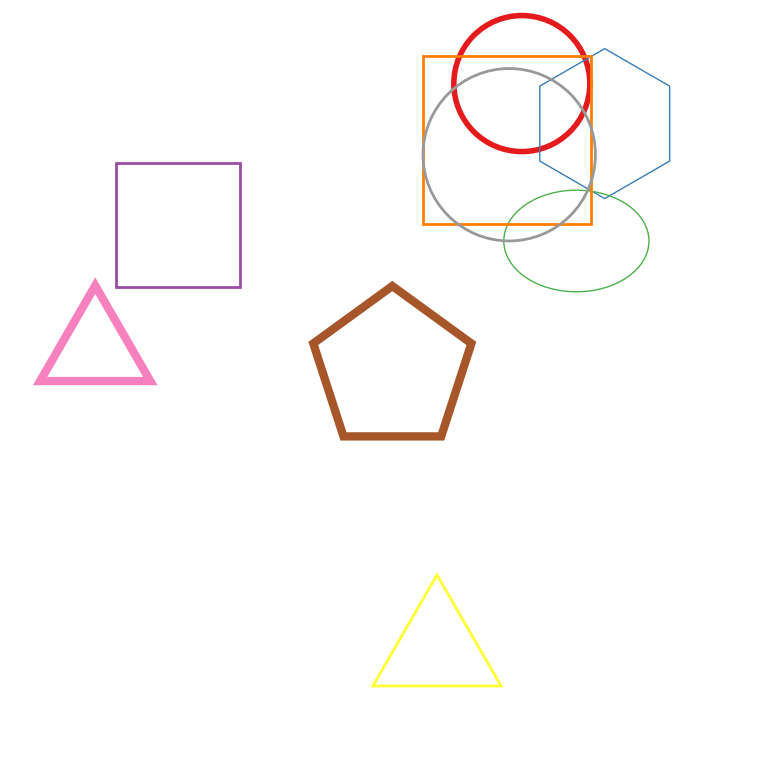[{"shape": "circle", "thickness": 2, "radius": 0.44, "center": [0.678, 0.891]}, {"shape": "hexagon", "thickness": 0.5, "radius": 0.49, "center": [0.785, 0.839]}, {"shape": "oval", "thickness": 0.5, "radius": 0.47, "center": [0.749, 0.687]}, {"shape": "square", "thickness": 1, "radius": 0.4, "center": [0.231, 0.708]}, {"shape": "square", "thickness": 1, "radius": 0.54, "center": [0.658, 0.818]}, {"shape": "triangle", "thickness": 1, "radius": 0.48, "center": [0.567, 0.157]}, {"shape": "pentagon", "thickness": 3, "radius": 0.54, "center": [0.51, 0.521]}, {"shape": "triangle", "thickness": 3, "radius": 0.41, "center": [0.124, 0.546]}, {"shape": "circle", "thickness": 1, "radius": 0.56, "center": [0.661, 0.799]}]